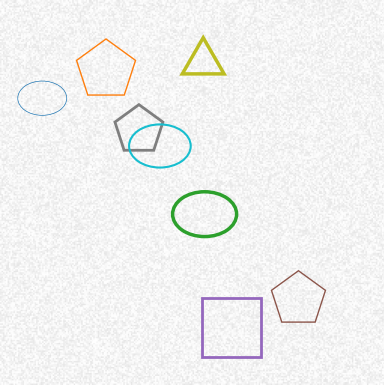[{"shape": "oval", "thickness": 0.5, "radius": 0.32, "center": [0.11, 0.745]}, {"shape": "pentagon", "thickness": 1, "radius": 0.4, "center": [0.275, 0.818]}, {"shape": "oval", "thickness": 2.5, "radius": 0.42, "center": [0.531, 0.444]}, {"shape": "square", "thickness": 2, "radius": 0.38, "center": [0.601, 0.149]}, {"shape": "pentagon", "thickness": 1, "radius": 0.37, "center": [0.775, 0.223]}, {"shape": "pentagon", "thickness": 2, "radius": 0.33, "center": [0.361, 0.663]}, {"shape": "triangle", "thickness": 2.5, "radius": 0.31, "center": [0.528, 0.839]}, {"shape": "oval", "thickness": 1.5, "radius": 0.4, "center": [0.415, 0.621]}]